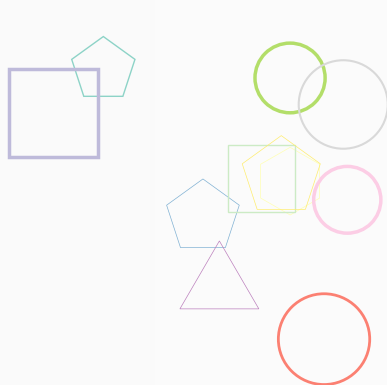[{"shape": "pentagon", "thickness": 1, "radius": 0.43, "center": [0.267, 0.819]}, {"shape": "hexagon", "thickness": 0.5, "radius": 0.44, "center": [0.749, 0.529]}, {"shape": "square", "thickness": 2.5, "radius": 0.57, "center": [0.138, 0.707]}, {"shape": "circle", "thickness": 2, "radius": 0.59, "center": [0.836, 0.119]}, {"shape": "pentagon", "thickness": 0.5, "radius": 0.49, "center": [0.524, 0.437]}, {"shape": "circle", "thickness": 2.5, "radius": 0.45, "center": [0.749, 0.798]}, {"shape": "circle", "thickness": 2.5, "radius": 0.43, "center": [0.896, 0.481]}, {"shape": "circle", "thickness": 1.5, "radius": 0.57, "center": [0.886, 0.729]}, {"shape": "triangle", "thickness": 0.5, "radius": 0.59, "center": [0.566, 0.257]}, {"shape": "square", "thickness": 1, "radius": 0.44, "center": [0.675, 0.537]}, {"shape": "pentagon", "thickness": 0.5, "radius": 0.53, "center": [0.726, 0.542]}]